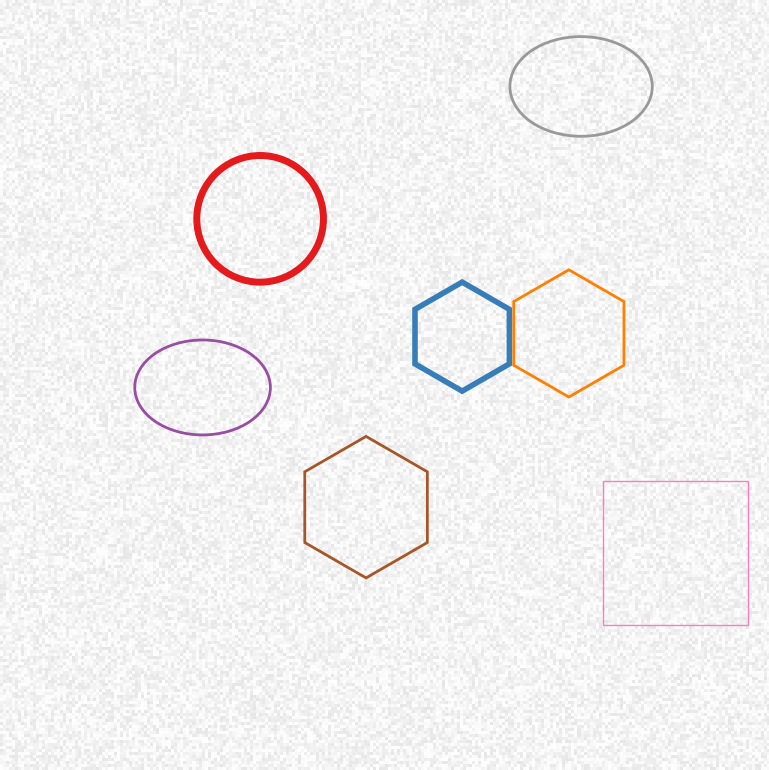[{"shape": "circle", "thickness": 2.5, "radius": 0.41, "center": [0.338, 0.716]}, {"shape": "hexagon", "thickness": 2, "radius": 0.35, "center": [0.6, 0.563]}, {"shape": "oval", "thickness": 1, "radius": 0.44, "center": [0.263, 0.497]}, {"shape": "hexagon", "thickness": 1, "radius": 0.41, "center": [0.739, 0.567]}, {"shape": "hexagon", "thickness": 1, "radius": 0.46, "center": [0.475, 0.341]}, {"shape": "square", "thickness": 0.5, "radius": 0.47, "center": [0.877, 0.282]}, {"shape": "oval", "thickness": 1, "radius": 0.46, "center": [0.755, 0.888]}]